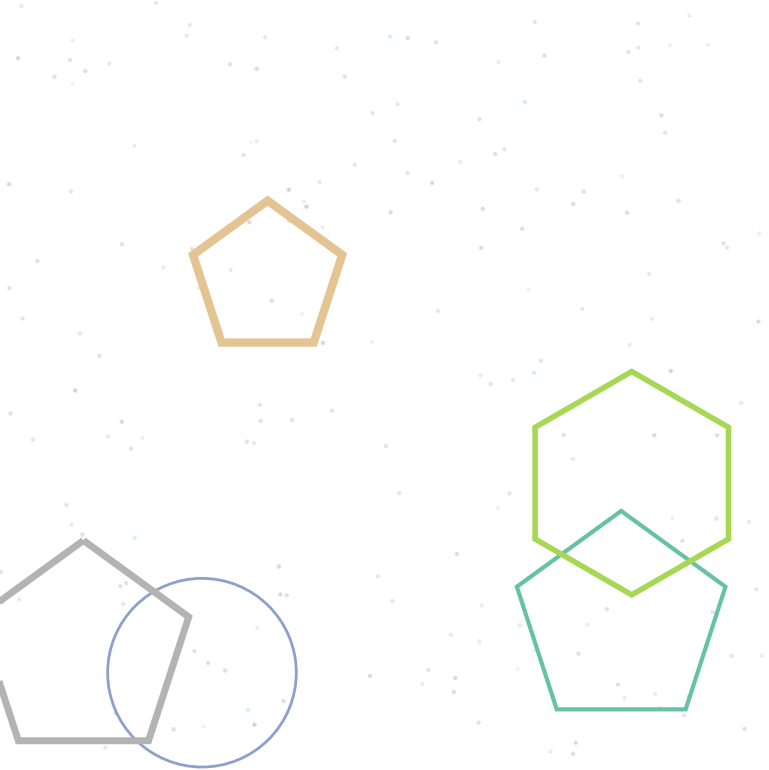[{"shape": "pentagon", "thickness": 1.5, "radius": 0.71, "center": [0.807, 0.194]}, {"shape": "circle", "thickness": 1, "radius": 0.61, "center": [0.262, 0.126]}, {"shape": "hexagon", "thickness": 2, "radius": 0.73, "center": [0.82, 0.373]}, {"shape": "pentagon", "thickness": 3, "radius": 0.51, "center": [0.348, 0.638]}, {"shape": "pentagon", "thickness": 2.5, "radius": 0.72, "center": [0.108, 0.154]}]